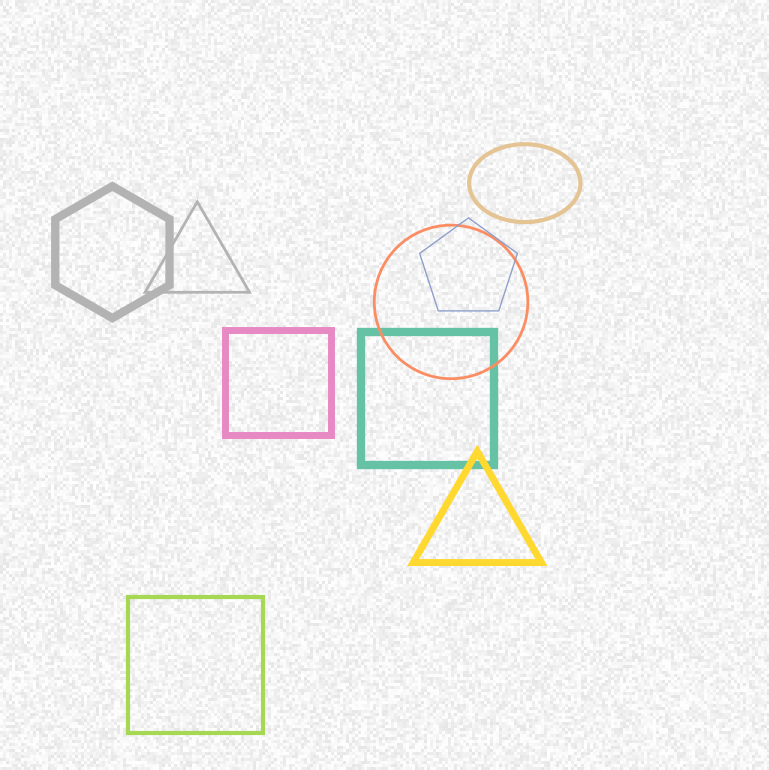[{"shape": "square", "thickness": 3, "radius": 0.43, "center": [0.555, 0.483]}, {"shape": "circle", "thickness": 1, "radius": 0.5, "center": [0.586, 0.608]}, {"shape": "pentagon", "thickness": 0.5, "radius": 0.33, "center": [0.608, 0.65]}, {"shape": "square", "thickness": 2.5, "radius": 0.34, "center": [0.361, 0.503]}, {"shape": "square", "thickness": 1.5, "radius": 0.44, "center": [0.254, 0.136]}, {"shape": "triangle", "thickness": 2.5, "radius": 0.48, "center": [0.62, 0.318]}, {"shape": "oval", "thickness": 1.5, "radius": 0.36, "center": [0.682, 0.762]}, {"shape": "hexagon", "thickness": 3, "radius": 0.43, "center": [0.146, 0.673]}, {"shape": "triangle", "thickness": 1, "radius": 0.39, "center": [0.256, 0.66]}]